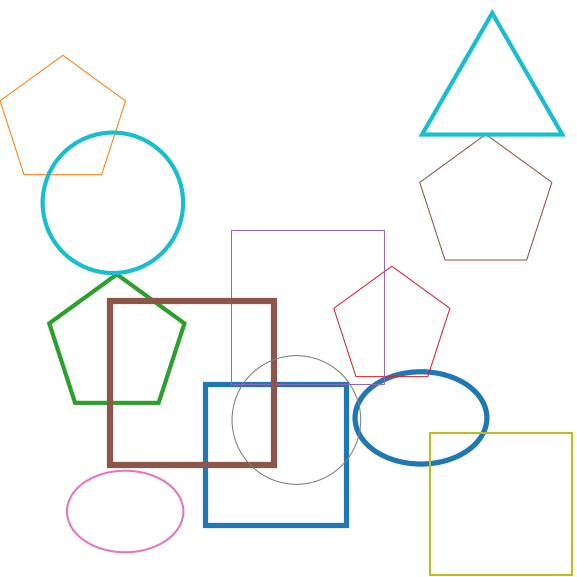[{"shape": "square", "thickness": 2.5, "radius": 0.61, "center": [0.476, 0.212]}, {"shape": "oval", "thickness": 2.5, "radius": 0.57, "center": [0.729, 0.275]}, {"shape": "pentagon", "thickness": 0.5, "radius": 0.57, "center": [0.109, 0.789]}, {"shape": "pentagon", "thickness": 2, "radius": 0.62, "center": [0.202, 0.401]}, {"shape": "pentagon", "thickness": 0.5, "radius": 0.53, "center": [0.679, 0.432]}, {"shape": "square", "thickness": 0.5, "radius": 0.66, "center": [0.533, 0.468]}, {"shape": "square", "thickness": 3, "radius": 0.71, "center": [0.332, 0.336]}, {"shape": "pentagon", "thickness": 0.5, "radius": 0.6, "center": [0.841, 0.646]}, {"shape": "oval", "thickness": 1, "radius": 0.5, "center": [0.217, 0.113]}, {"shape": "circle", "thickness": 0.5, "radius": 0.56, "center": [0.513, 0.272]}, {"shape": "square", "thickness": 1, "radius": 0.61, "center": [0.868, 0.127]}, {"shape": "circle", "thickness": 2, "radius": 0.61, "center": [0.195, 0.648]}, {"shape": "triangle", "thickness": 2, "radius": 0.7, "center": [0.852, 0.836]}]